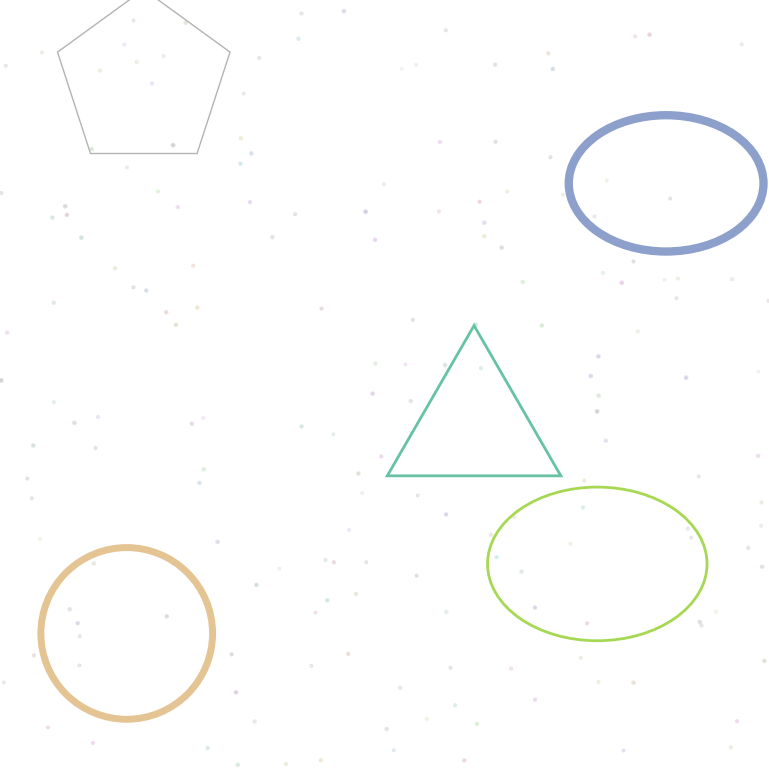[{"shape": "triangle", "thickness": 1, "radius": 0.65, "center": [0.616, 0.447]}, {"shape": "oval", "thickness": 3, "radius": 0.63, "center": [0.865, 0.762]}, {"shape": "oval", "thickness": 1, "radius": 0.71, "center": [0.776, 0.268]}, {"shape": "circle", "thickness": 2.5, "radius": 0.56, "center": [0.165, 0.177]}, {"shape": "pentagon", "thickness": 0.5, "radius": 0.59, "center": [0.187, 0.896]}]